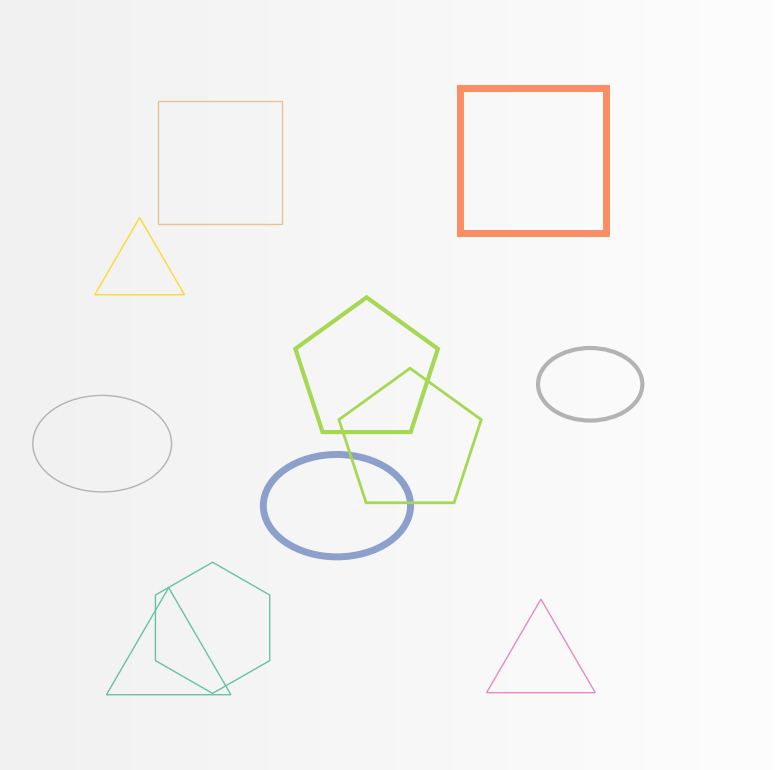[{"shape": "triangle", "thickness": 0.5, "radius": 0.46, "center": [0.218, 0.144]}, {"shape": "hexagon", "thickness": 0.5, "radius": 0.43, "center": [0.274, 0.185]}, {"shape": "square", "thickness": 2.5, "radius": 0.47, "center": [0.687, 0.792]}, {"shape": "oval", "thickness": 2.5, "radius": 0.47, "center": [0.435, 0.343]}, {"shape": "triangle", "thickness": 0.5, "radius": 0.4, "center": [0.698, 0.141]}, {"shape": "pentagon", "thickness": 1.5, "radius": 0.48, "center": [0.473, 0.517]}, {"shape": "pentagon", "thickness": 1, "radius": 0.48, "center": [0.529, 0.425]}, {"shape": "triangle", "thickness": 0.5, "radius": 0.33, "center": [0.18, 0.651]}, {"shape": "square", "thickness": 0.5, "radius": 0.4, "center": [0.283, 0.789]}, {"shape": "oval", "thickness": 0.5, "radius": 0.45, "center": [0.132, 0.424]}, {"shape": "oval", "thickness": 1.5, "radius": 0.34, "center": [0.762, 0.501]}]